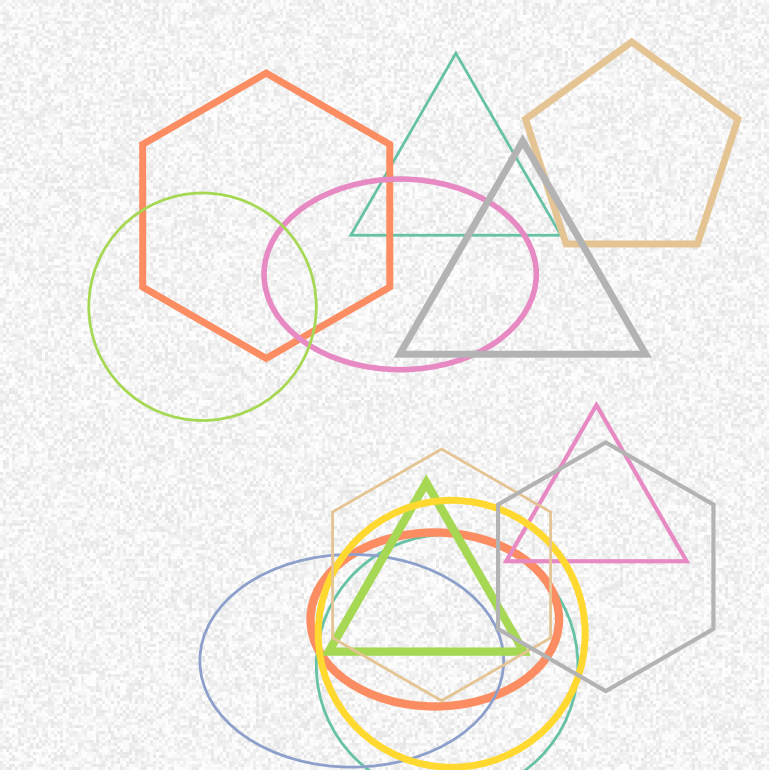[{"shape": "triangle", "thickness": 1, "radius": 0.79, "center": [0.592, 0.773]}, {"shape": "circle", "thickness": 1, "radius": 0.85, "center": [0.581, 0.136]}, {"shape": "oval", "thickness": 3, "radius": 0.81, "center": [0.565, 0.196]}, {"shape": "hexagon", "thickness": 2.5, "radius": 0.93, "center": [0.346, 0.72]}, {"shape": "oval", "thickness": 1, "radius": 0.99, "center": [0.457, 0.142]}, {"shape": "triangle", "thickness": 1.5, "radius": 0.68, "center": [0.775, 0.339]}, {"shape": "oval", "thickness": 2, "radius": 0.88, "center": [0.52, 0.644]}, {"shape": "triangle", "thickness": 3, "radius": 0.73, "center": [0.554, 0.227]}, {"shape": "circle", "thickness": 1, "radius": 0.74, "center": [0.263, 0.602]}, {"shape": "circle", "thickness": 2.5, "radius": 0.87, "center": [0.587, 0.177]}, {"shape": "hexagon", "thickness": 1, "radius": 0.82, "center": [0.573, 0.253]}, {"shape": "pentagon", "thickness": 2.5, "radius": 0.73, "center": [0.82, 0.8]}, {"shape": "triangle", "thickness": 2.5, "radius": 0.92, "center": [0.679, 0.632]}, {"shape": "hexagon", "thickness": 1.5, "radius": 0.81, "center": [0.787, 0.264]}]